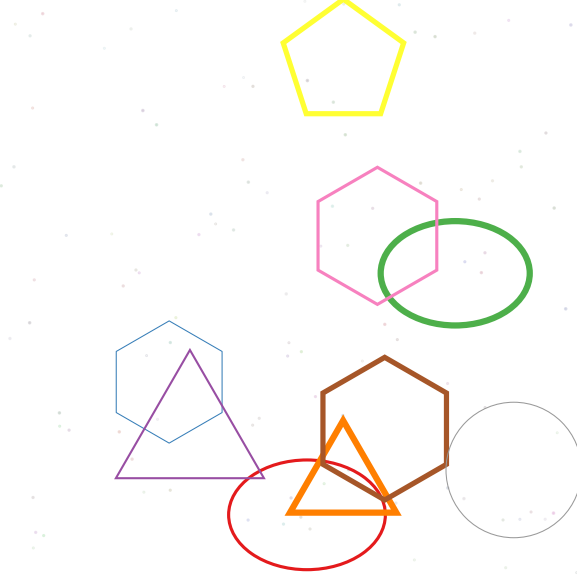[{"shape": "oval", "thickness": 1.5, "radius": 0.68, "center": [0.532, 0.108]}, {"shape": "hexagon", "thickness": 0.5, "radius": 0.53, "center": [0.293, 0.338]}, {"shape": "oval", "thickness": 3, "radius": 0.65, "center": [0.788, 0.526]}, {"shape": "triangle", "thickness": 1, "radius": 0.74, "center": [0.329, 0.245]}, {"shape": "triangle", "thickness": 3, "radius": 0.53, "center": [0.594, 0.165]}, {"shape": "pentagon", "thickness": 2.5, "radius": 0.55, "center": [0.595, 0.891]}, {"shape": "hexagon", "thickness": 2.5, "radius": 0.62, "center": [0.666, 0.257]}, {"shape": "hexagon", "thickness": 1.5, "radius": 0.59, "center": [0.654, 0.591]}, {"shape": "circle", "thickness": 0.5, "radius": 0.59, "center": [0.89, 0.185]}]